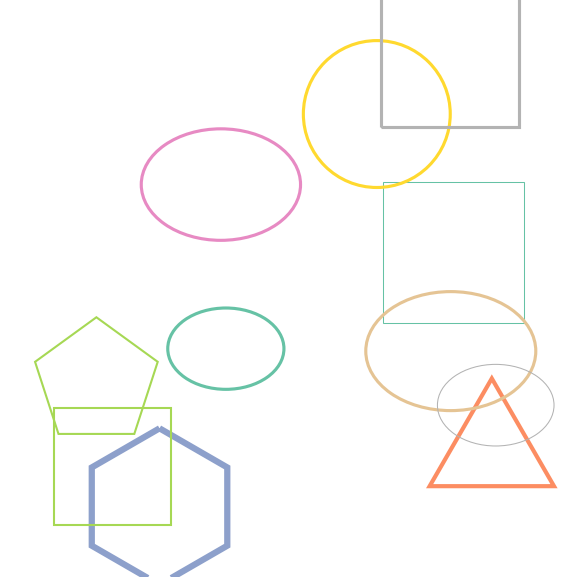[{"shape": "oval", "thickness": 1.5, "radius": 0.5, "center": [0.391, 0.395]}, {"shape": "square", "thickness": 0.5, "radius": 0.61, "center": [0.785, 0.563]}, {"shape": "triangle", "thickness": 2, "radius": 0.62, "center": [0.852, 0.219]}, {"shape": "hexagon", "thickness": 3, "radius": 0.68, "center": [0.276, 0.122]}, {"shape": "oval", "thickness": 1.5, "radius": 0.69, "center": [0.383, 0.68]}, {"shape": "pentagon", "thickness": 1, "radius": 0.56, "center": [0.167, 0.338]}, {"shape": "square", "thickness": 1, "radius": 0.51, "center": [0.195, 0.192]}, {"shape": "circle", "thickness": 1.5, "radius": 0.64, "center": [0.652, 0.802]}, {"shape": "oval", "thickness": 1.5, "radius": 0.74, "center": [0.781, 0.391]}, {"shape": "square", "thickness": 1.5, "radius": 0.6, "center": [0.779, 0.899]}, {"shape": "oval", "thickness": 0.5, "radius": 0.5, "center": [0.858, 0.298]}]